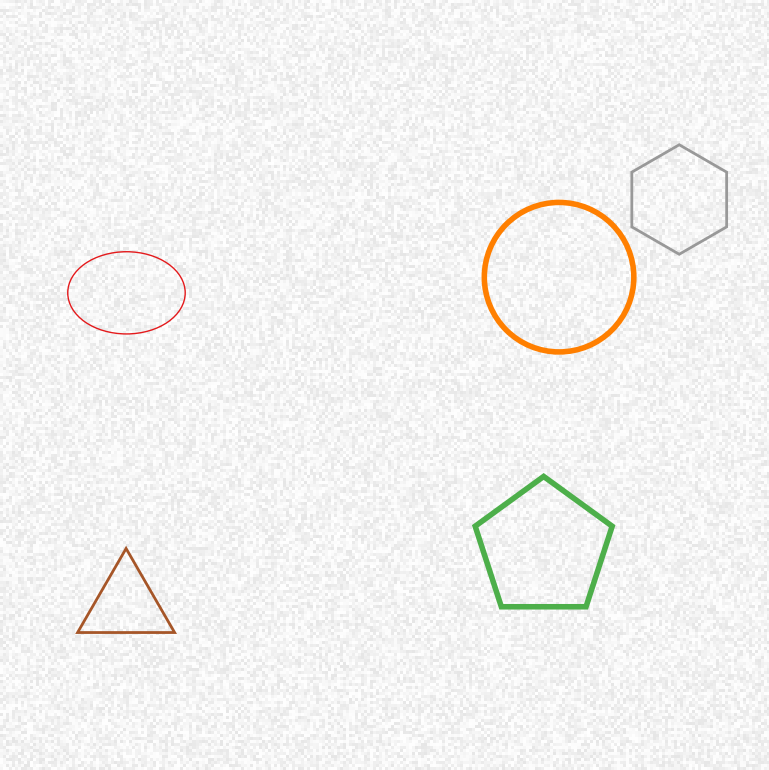[{"shape": "oval", "thickness": 0.5, "radius": 0.38, "center": [0.164, 0.62]}, {"shape": "pentagon", "thickness": 2, "radius": 0.47, "center": [0.706, 0.288]}, {"shape": "circle", "thickness": 2, "radius": 0.49, "center": [0.726, 0.64]}, {"shape": "triangle", "thickness": 1, "radius": 0.36, "center": [0.164, 0.215]}, {"shape": "hexagon", "thickness": 1, "radius": 0.36, "center": [0.882, 0.741]}]